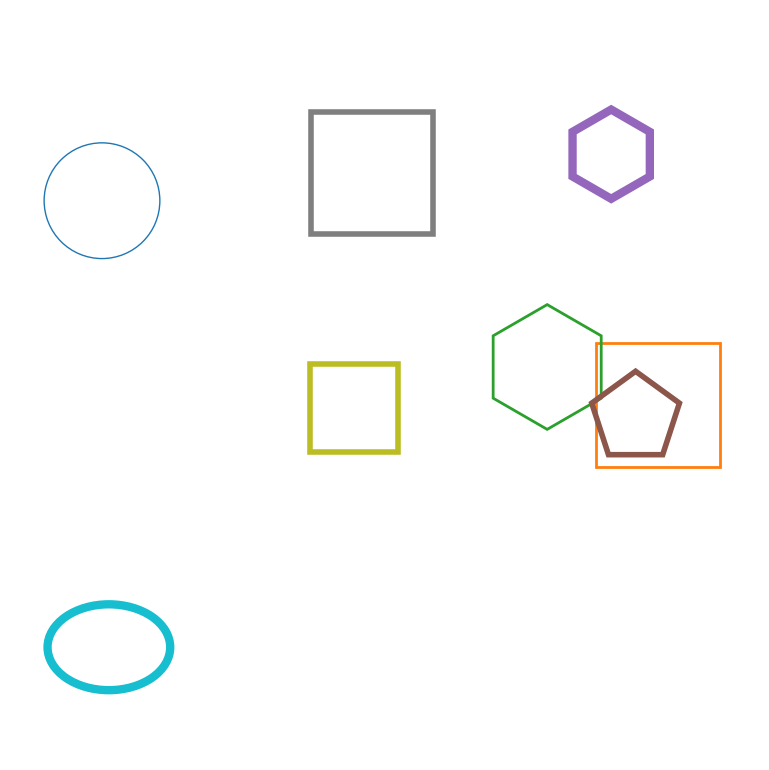[{"shape": "circle", "thickness": 0.5, "radius": 0.38, "center": [0.132, 0.739]}, {"shape": "square", "thickness": 1, "radius": 0.4, "center": [0.855, 0.474]}, {"shape": "hexagon", "thickness": 1, "radius": 0.41, "center": [0.711, 0.523]}, {"shape": "hexagon", "thickness": 3, "radius": 0.29, "center": [0.794, 0.8]}, {"shape": "pentagon", "thickness": 2, "radius": 0.3, "center": [0.825, 0.458]}, {"shape": "square", "thickness": 2, "radius": 0.39, "center": [0.483, 0.775]}, {"shape": "square", "thickness": 2, "radius": 0.29, "center": [0.46, 0.47]}, {"shape": "oval", "thickness": 3, "radius": 0.4, "center": [0.141, 0.159]}]